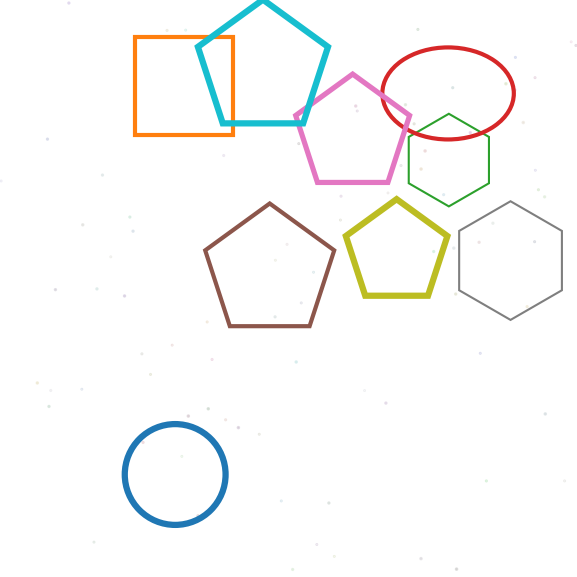[{"shape": "circle", "thickness": 3, "radius": 0.44, "center": [0.303, 0.178]}, {"shape": "square", "thickness": 2, "radius": 0.42, "center": [0.318, 0.851]}, {"shape": "hexagon", "thickness": 1, "radius": 0.4, "center": [0.777, 0.722]}, {"shape": "oval", "thickness": 2, "radius": 0.57, "center": [0.776, 0.837]}, {"shape": "pentagon", "thickness": 2, "radius": 0.59, "center": [0.467, 0.529]}, {"shape": "pentagon", "thickness": 2.5, "radius": 0.52, "center": [0.611, 0.767]}, {"shape": "hexagon", "thickness": 1, "radius": 0.51, "center": [0.884, 0.548]}, {"shape": "pentagon", "thickness": 3, "radius": 0.46, "center": [0.687, 0.562]}, {"shape": "pentagon", "thickness": 3, "radius": 0.59, "center": [0.455, 0.881]}]